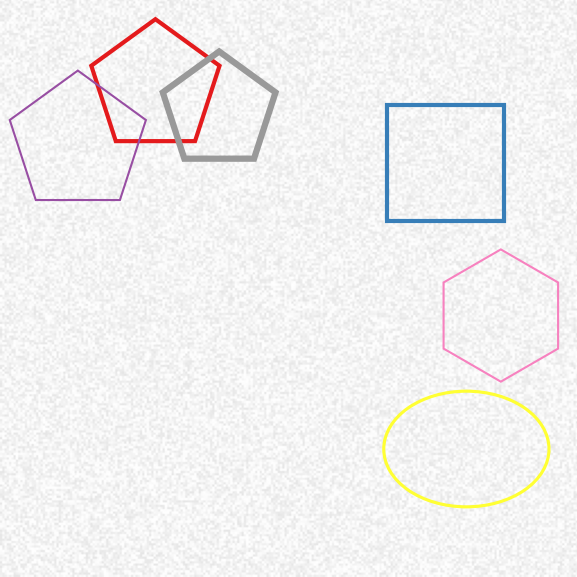[{"shape": "pentagon", "thickness": 2, "radius": 0.58, "center": [0.269, 0.849]}, {"shape": "square", "thickness": 2, "radius": 0.51, "center": [0.772, 0.717]}, {"shape": "pentagon", "thickness": 1, "radius": 0.62, "center": [0.135, 0.753]}, {"shape": "oval", "thickness": 1.5, "radius": 0.72, "center": [0.808, 0.222]}, {"shape": "hexagon", "thickness": 1, "radius": 0.57, "center": [0.867, 0.453]}, {"shape": "pentagon", "thickness": 3, "radius": 0.51, "center": [0.38, 0.807]}]